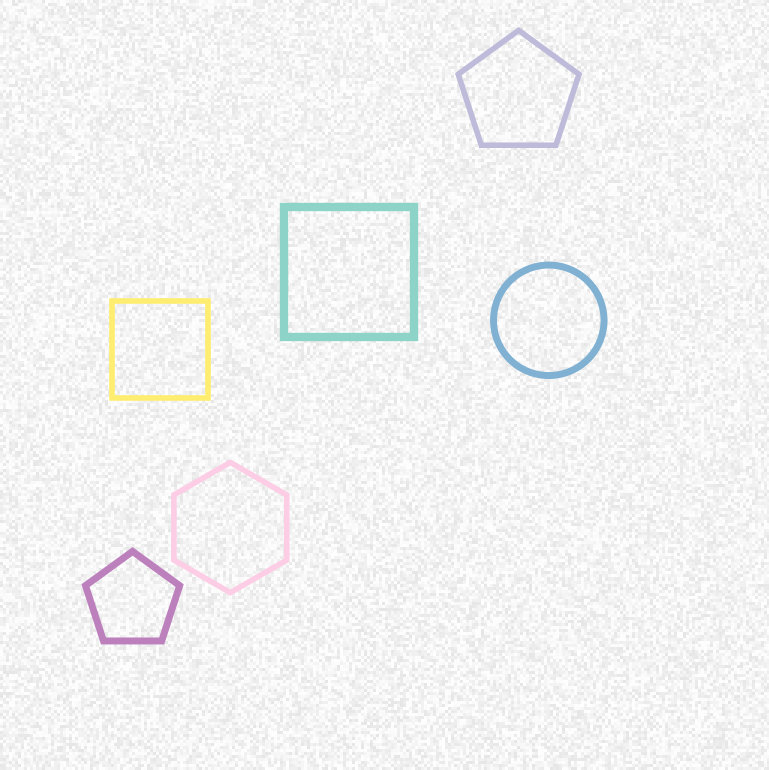[{"shape": "square", "thickness": 3, "radius": 0.42, "center": [0.454, 0.647]}, {"shape": "pentagon", "thickness": 2, "radius": 0.41, "center": [0.674, 0.878]}, {"shape": "circle", "thickness": 2.5, "radius": 0.36, "center": [0.713, 0.584]}, {"shape": "hexagon", "thickness": 2, "radius": 0.42, "center": [0.299, 0.315]}, {"shape": "pentagon", "thickness": 2.5, "radius": 0.32, "center": [0.172, 0.22]}, {"shape": "square", "thickness": 2, "radius": 0.31, "center": [0.208, 0.546]}]